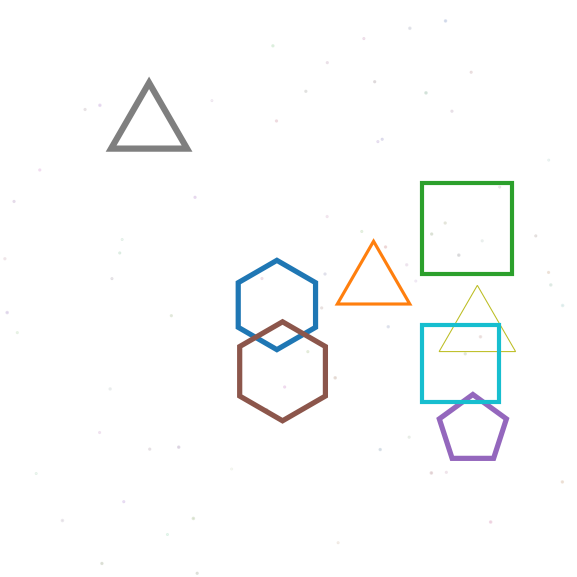[{"shape": "hexagon", "thickness": 2.5, "radius": 0.39, "center": [0.479, 0.471]}, {"shape": "triangle", "thickness": 1.5, "radius": 0.36, "center": [0.647, 0.509]}, {"shape": "square", "thickness": 2, "radius": 0.39, "center": [0.808, 0.604]}, {"shape": "pentagon", "thickness": 2.5, "radius": 0.31, "center": [0.819, 0.255]}, {"shape": "hexagon", "thickness": 2.5, "radius": 0.43, "center": [0.489, 0.356]}, {"shape": "triangle", "thickness": 3, "radius": 0.38, "center": [0.258, 0.78]}, {"shape": "triangle", "thickness": 0.5, "radius": 0.38, "center": [0.827, 0.429]}, {"shape": "square", "thickness": 2, "radius": 0.33, "center": [0.797, 0.369]}]